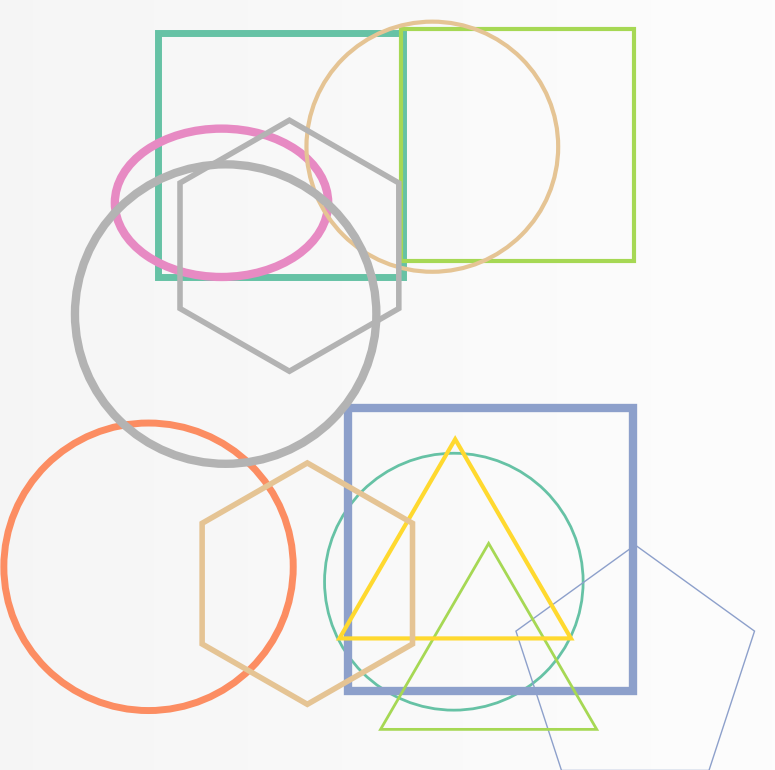[{"shape": "circle", "thickness": 1, "radius": 0.83, "center": [0.586, 0.245]}, {"shape": "square", "thickness": 2.5, "radius": 0.79, "center": [0.361, 0.799]}, {"shape": "circle", "thickness": 2.5, "radius": 0.93, "center": [0.192, 0.264]}, {"shape": "square", "thickness": 3, "radius": 0.92, "center": [0.633, 0.286]}, {"shape": "pentagon", "thickness": 0.5, "radius": 0.81, "center": [0.82, 0.13]}, {"shape": "oval", "thickness": 3, "radius": 0.69, "center": [0.286, 0.737]}, {"shape": "square", "thickness": 1.5, "radius": 0.75, "center": [0.668, 0.811]}, {"shape": "triangle", "thickness": 1, "radius": 0.81, "center": [0.631, 0.133]}, {"shape": "triangle", "thickness": 1.5, "radius": 0.86, "center": [0.587, 0.257]}, {"shape": "hexagon", "thickness": 2, "radius": 0.78, "center": [0.397, 0.242]}, {"shape": "circle", "thickness": 1.5, "radius": 0.81, "center": [0.558, 0.809]}, {"shape": "circle", "thickness": 3, "radius": 0.97, "center": [0.291, 0.592]}, {"shape": "hexagon", "thickness": 2, "radius": 0.82, "center": [0.373, 0.681]}]